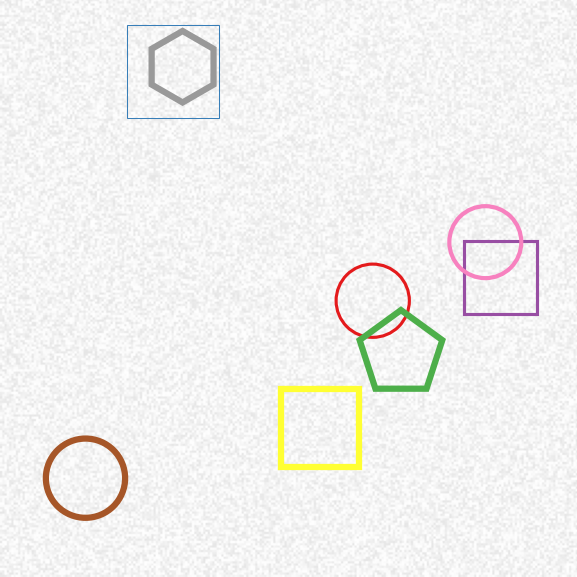[{"shape": "circle", "thickness": 1.5, "radius": 0.32, "center": [0.645, 0.478]}, {"shape": "square", "thickness": 0.5, "radius": 0.4, "center": [0.3, 0.875]}, {"shape": "pentagon", "thickness": 3, "radius": 0.38, "center": [0.694, 0.387]}, {"shape": "square", "thickness": 1.5, "radius": 0.32, "center": [0.867, 0.519]}, {"shape": "square", "thickness": 3, "radius": 0.34, "center": [0.554, 0.258]}, {"shape": "circle", "thickness": 3, "radius": 0.34, "center": [0.148, 0.171]}, {"shape": "circle", "thickness": 2, "radius": 0.31, "center": [0.84, 0.58]}, {"shape": "hexagon", "thickness": 3, "radius": 0.31, "center": [0.316, 0.884]}]